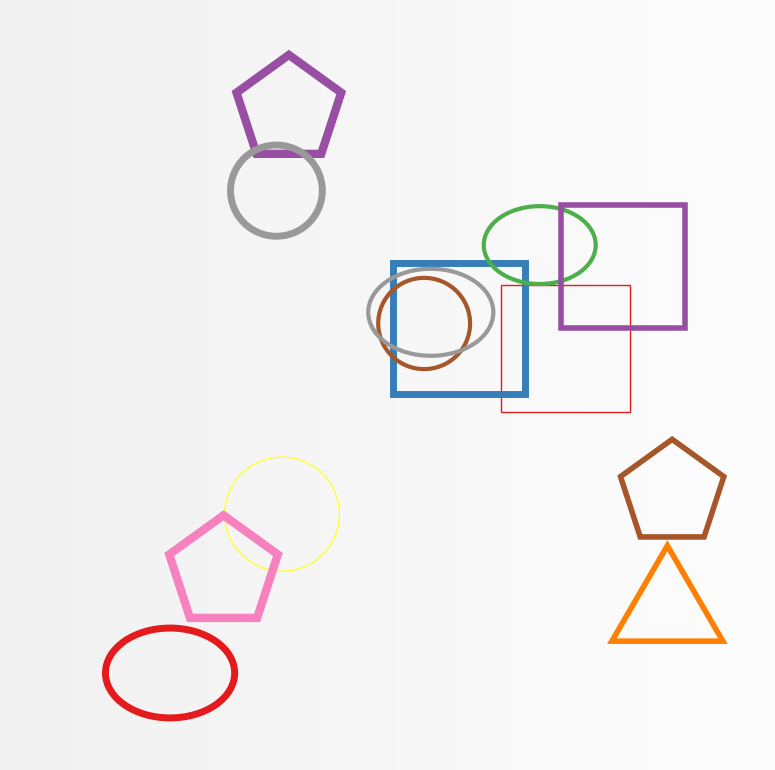[{"shape": "square", "thickness": 0.5, "radius": 0.41, "center": [0.729, 0.547]}, {"shape": "oval", "thickness": 2.5, "radius": 0.42, "center": [0.219, 0.126]}, {"shape": "square", "thickness": 2.5, "radius": 0.43, "center": [0.592, 0.573]}, {"shape": "oval", "thickness": 1.5, "radius": 0.36, "center": [0.696, 0.682]}, {"shape": "square", "thickness": 2, "radius": 0.4, "center": [0.804, 0.654]}, {"shape": "pentagon", "thickness": 3, "radius": 0.36, "center": [0.373, 0.858]}, {"shape": "triangle", "thickness": 2, "radius": 0.41, "center": [0.861, 0.209]}, {"shape": "circle", "thickness": 0.5, "radius": 0.37, "center": [0.364, 0.332]}, {"shape": "pentagon", "thickness": 2, "radius": 0.35, "center": [0.867, 0.359]}, {"shape": "circle", "thickness": 1.5, "radius": 0.3, "center": [0.547, 0.58]}, {"shape": "pentagon", "thickness": 3, "radius": 0.37, "center": [0.288, 0.257]}, {"shape": "circle", "thickness": 2.5, "radius": 0.3, "center": [0.357, 0.752]}, {"shape": "oval", "thickness": 1.5, "radius": 0.4, "center": [0.556, 0.594]}]